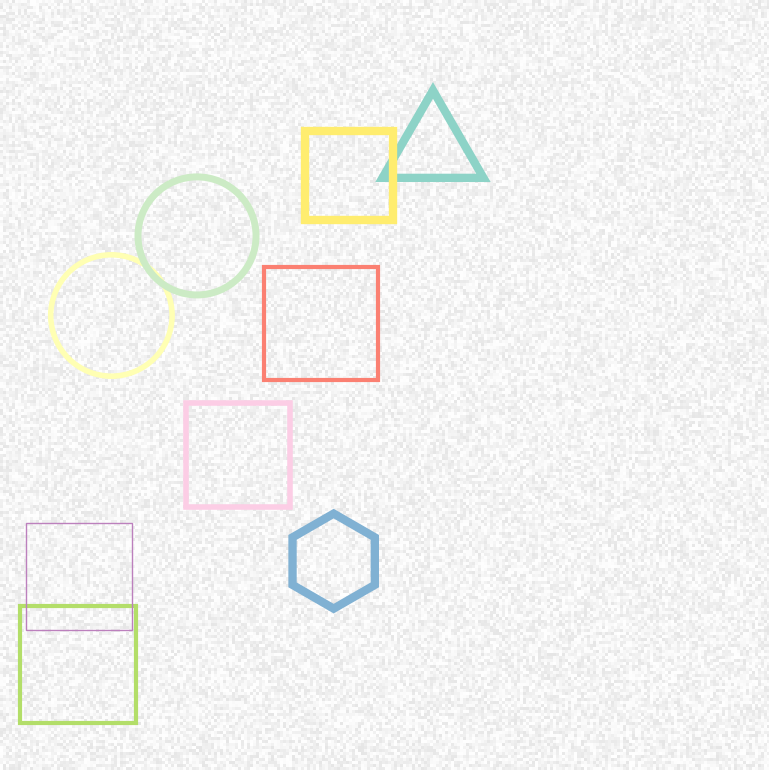[{"shape": "triangle", "thickness": 3, "radius": 0.38, "center": [0.562, 0.807]}, {"shape": "circle", "thickness": 2, "radius": 0.39, "center": [0.145, 0.59]}, {"shape": "square", "thickness": 1.5, "radius": 0.37, "center": [0.417, 0.58]}, {"shape": "hexagon", "thickness": 3, "radius": 0.31, "center": [0.433, 0.271]}, {"shape": "square", "thickness": 1.5, "radius": 0.38, "center": [0.101, 0.137]}, {"shape": "square", "thickness": 2, "radius": 0.34, "center": [0.309, 0.409]}, {"shape": "square", "thickness": 0.5, "radius": 0.35, "center": [0.103, 0.251]}, {"shape": "circle", "thickness": 2.5, "radius": 0.38, "center": [0.256, 0.694]}, {"shape": "square", "thickness": 3, "radius": 0.29, "center": [0.453, 0.772]}]